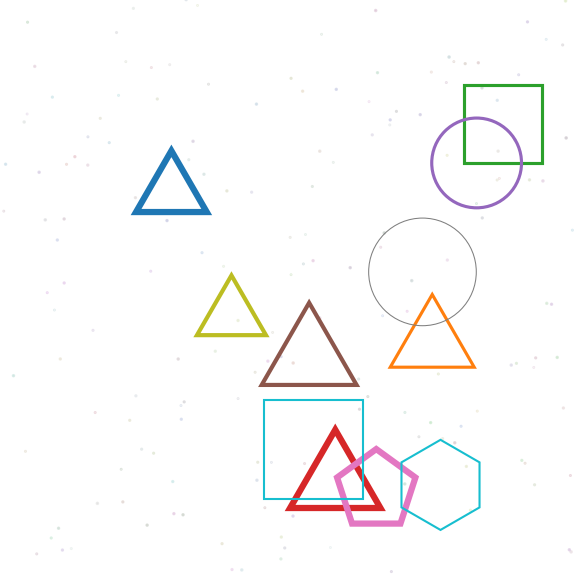[{"shape": "triangle", "thickness": 3, "radius": 0.35, "center": [0.297, 0.667]}, {"shape": "triangle", "thickness": 1.5, "radius": 0.42, "center": [0.748, 0.405]}, {"shape": "square", "thickness": 1.5, "radius": 0.34, "center": [0.872, 0.784]}, {"shape": "triangle", "thickness": 3, "radius": 0.45, "center": [0.581, 0.165]}, {"shape": "circle", "thickness": 1.5, "radius": 0.39, "center": [0.825, 0.717]}, {"shape": "triangle", "thickness": 2, "radius": 0.47, "center": [0.535, 0.38]}, {"shape": "pentagon", "thickness": 3, "radius": 0.36, "center": [0.652, 0.15]}, {"shape": "circle", "thickness": 0.5, "radius": 0.47, "center": [0.732, 0.528]}, {"shape": "triangle", "thickness": 2, "radius": 0.34, "center": [0.401, 0.453]}, {"shape": "square", "thickness": 1, "radius": 0.43, "center": [0.542, 0.221]}, {"shape": "hexagon", "thickness": 1, "radius": 0.39, "center": [0.763, 0.16]}]